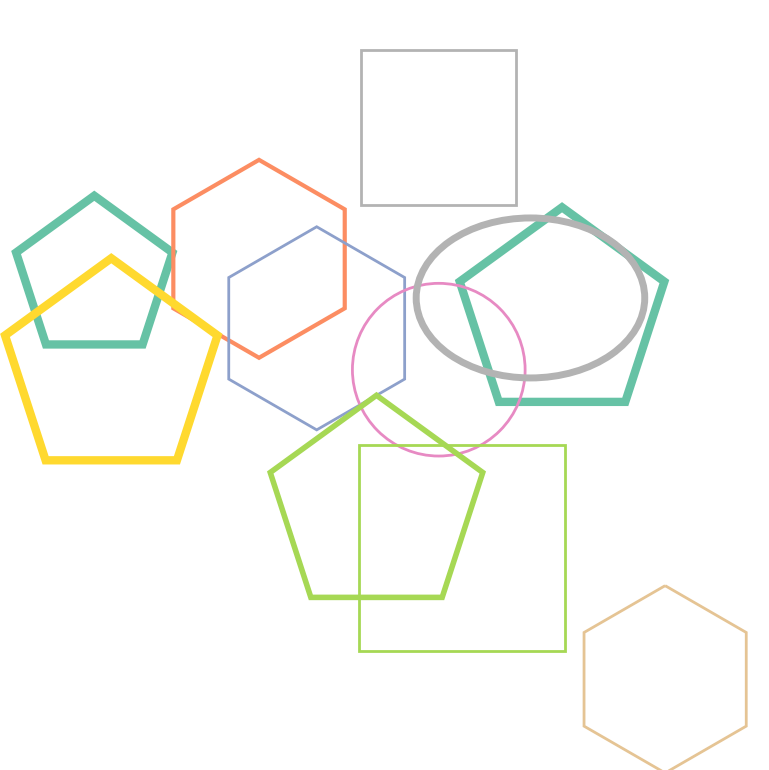[{"shape": "pentagon", "thickness": 3, "radius": 0.53, "center": [0.122, 0.639]}, {"shape": "pentagon", "thickness": 3, "radius": 0.7, "center": [0.73, 0.591]}, {"shape": "hexagon", "thickness": 1.5, "radius": 0.64, "center": [0.336, 0.664]}, {"shape": "hexagon", "thickness": 1, "radius": 0.66, "center": [0.411, 0.574]}, {"shape": "circle", "thickness": 1, "radius": 0.56, "center": [0.57, 0.52]}, {"shape": "square", "thickness": 1, "radius": 0.67, "center": [0.6, 0.289]}, {"shape": "pentagon", "thickness": 2, "radius": 0.73, "center": [0.489, 0.342]}, {"shape": "pentagon", "thickness": 3, "radius": 0.73, "center": [0.144, 0.52]}, {"shape": "hexagon", "thickness": 1, "radius": 0.61, "center": [0.864, 0.118]}, {"shape": "square", "thickness": 1, "radius": 0.5, "center": [0.57, 0.835]}, {"shape": "oval", "thickness": 2.5, "radius": 0.74, "center": [0.689, 0.613]}]